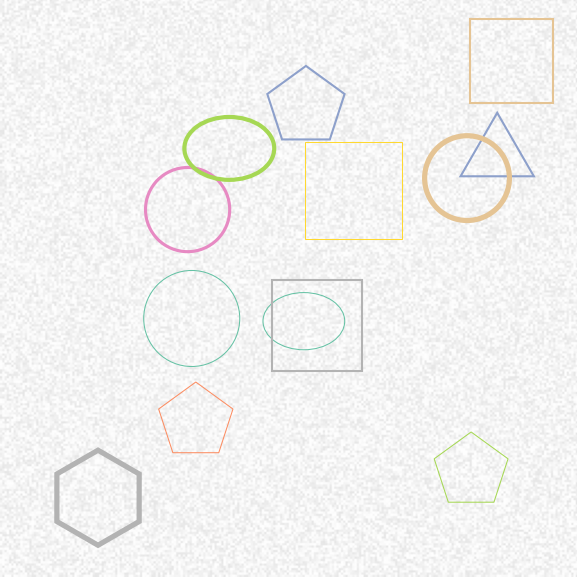[{"shape": "circle", "thickness": 0.5, "radius": 0.42, "center": [0.332, 0.448]}, {"shape": "oval", "thickness": 0.5, "radius": 0.35, "center": [0.526, 0.443]}, {"shape": "pentagon", "thickness": 0.5, "radius": 0.34, "center": [0.339, 0.27]}, {"shape": "pentagon", "thickness": 1, "radius": 0.35, "center": [0.53, 0.815]}, {"shape": "triangle", "thickness": 1, "radius": 0.37, "center": [0.861, 0.731]}, {"shape": "circle", "thickness": 1.5, "radius": 0.36, "center": [0.325, 0.636]}, {"shape": "pentagon", "thickness": 0.5, "radius": 0.34, "center": [0.816, 0.184]}, {"shape": "oval", "thickness": 2, "radius": 0.39, "center": [0.397, 0.742]}, {"shape": "square", "thickness": 0.5, "radius": 0.42, "center": [0.612, 0.669]}, {"shape": "circle", "thickness": 2.5, "radius": 0.37, "center": [0.809, 0.691]}, {"shape": "square", "thickness": 1, "radius": 0.36, "center": [0.886, 0.894]}, {"shape": "square", "thickness": 1, "radius": 0.39, "center": [0.549, 0.435]}, {"shape": "hexagon", "thickness": 2.5, "radius": 0.41, "center": [0.17, 0.137]}]